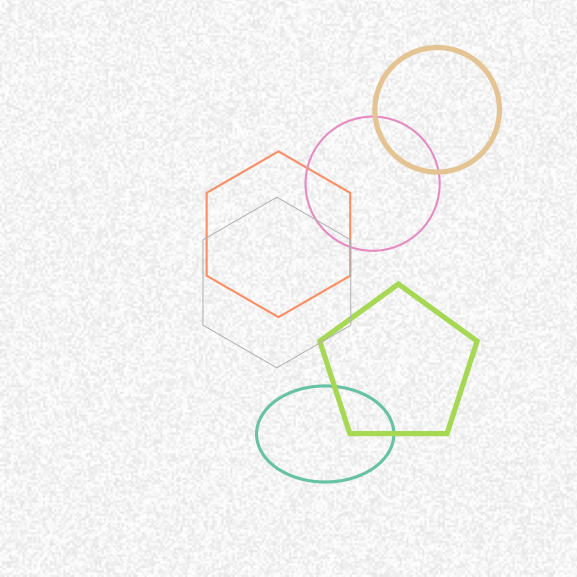[{"shape": "oval", "thickness": 1.5, "radius": 0.59, "center": [0.563, 0.248]}, {"shape": "hexagon", "thickness": 1, "radius": 0.72, "center": [0.482, 0.593]}, {"shape": "circle", "thickness": 1, "radius": 0.58, "center": [0.645, 0.681]}, {"shape": "pentagon", "thickness": 2.5, "radius": 0.72, "center": [0.69, 0.364]}, {"shape": "circle", "thickness": 2.5, "radius": 0.54, "center": [0.757, 0.809]}, {"shape": "hexagon", "thickness": 0.5, "radius": 0.74, "center": [0.479, 0.51]}]